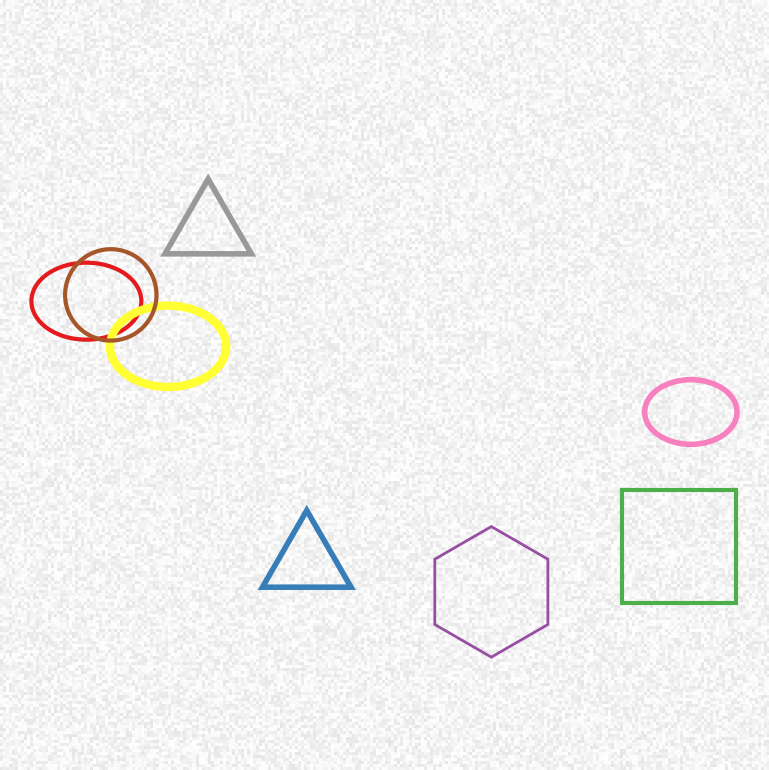[{"shape": "oval", "thickness": 1.5, "radius": 0.36, "center": [0.112, 0.609]}, {"shape": "triangle", "thickness": 2, "radius": 0.33, "center": [0.398, 0.271]}, {"shape": "square", "thickness": 1.5, "radius": 0.37, "center": [0.882, 0.29]}, {"shape": "hexagon", "thickness": 1, "radius": 0.42, "center": [0.638, 0.231]}, {"shape": "oval", "thickness": 3, "radius": 0.38, "center": [0.218, 0.55]}, {"shape": "circle", "thickness": 1.5, "radius": 0.3, "center": [0.144, 0.617]}, {"shape": "oval", "thickness": 2, "radius": 0.3, "center": [0.897, 0.465]}, {"shape": "triangle", "thickness": 2, "radius": 0.32, "center": [0.27, 0.703]}]